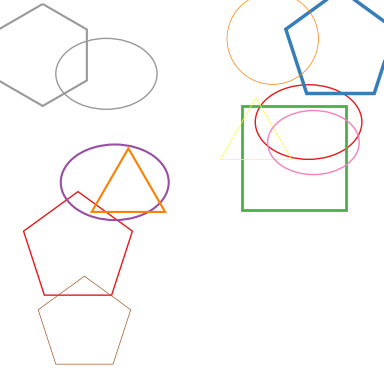[{"shape": "pentagon", "thickness": 1, "radius": 0.74, "center": [0.203, 0.354]}, {"shape": "oval", "thickness": 1, "radius": 0.69, "center": [0.802, 0.683]}, {"shape": "pentagon", "thickness": 2.5, "radius": 0.75, "center": [0.884, 0.878]}, {"shape": "square", "thickness": 2, "radius": 0.67, "center": [0.763, 0.589]}, {"shape": "oval", "thickness": 1.5, "radius": 0.7, "center": [0.298, 0.527]}, {"shape": "circle", "thickness": 0.5, "radius": 0.59, "center": [0.708, 0.9]}, {"shape": "triangle", "thickness": 1.5, "radius": 0.55, "center": [0.333, 0.505]}, {"shape": "triangle", "thickness": 0.5, "radius": 0.54, "center": [0.665, 0.639]}, {"shape": "pentagon", "thickness": 0.5, "radius": 0.63, "center": [0.219, 0.156]}, {"shape": "oval", "thickness": 1, "radius": 0.59, "center": [0.814, 0.63]}, {"shape": "hexagon", "thickness": 1.5, "radius": 0.66, "center": [0.111, 0.857]}, {"shape": "oval", "thickness": 1, "radius": 0.66, "center": [0.276, 0.808]}]